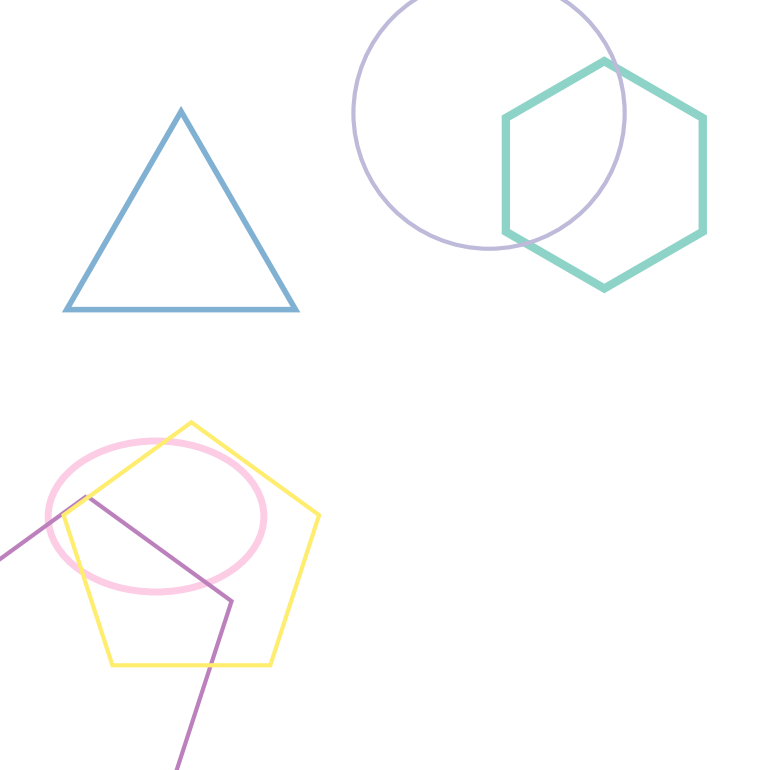[{"shape": "hexagon", "thickness": 3, "radius": 0.74, "center": [0.785, 0.773]}, {"shape": "circle", "thickness": 1.5, "radius": 0.88, "center": [0.635, 0.853]}, {"shape": "triangle", "thickness": 2, "radius": 0.86, "center": [0.235, 0.684]}, {"shape": "oval", "thickness": 2.5, "radius": 0.7, "center": [0.203, 0.329]}, {"shape": "pentagon", "thickness": 1.5, "radius": 0.99, "center": [0.113, 0.158]}, {"shape": "pentagon", "thickness": 1.5, "radius": 0.87, "center": [0.249, 0.277]}]